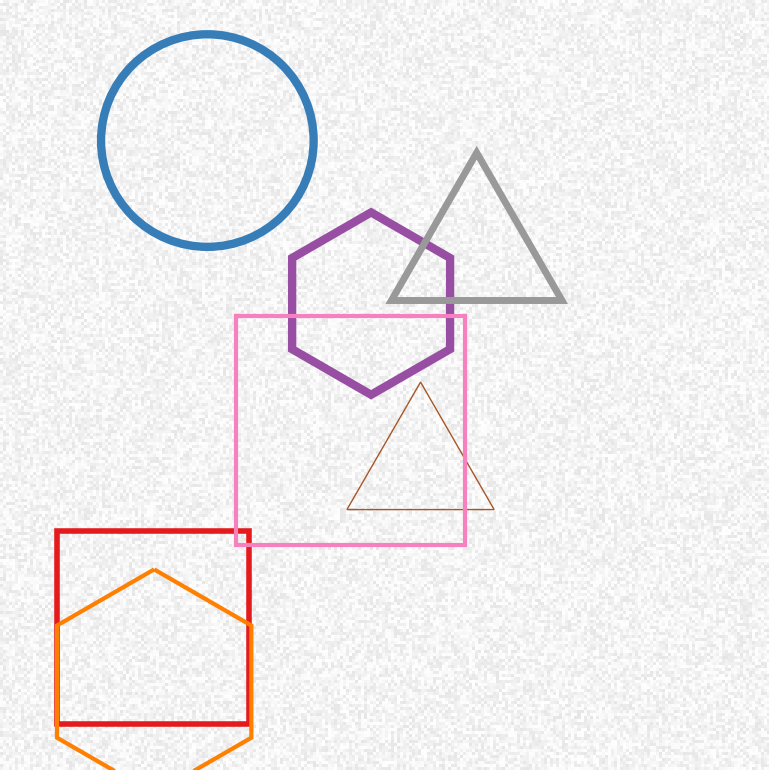[{"shape": "square", "thickness": 2, "radius": 0.63, "center": [0.199, 0.185]}, {"shape": "circle", "thickness": 3, "radius": 0.69, "center": [0.269, 0.817]}, {"shape": "hexagon", "thickness": 3, "radius": 0.59, "center": [0.482, 0.606]}, {"shape": "hexagon", "thickness": 1.5, "radius": 0.73, "center": [0.2, 0.115]}, {"shape": "triangle", "thickness": 0.5, "radius": 0.55, "center": [0.546, 0.393]}, {"shape": "square", "thickness": 1.5, "radius": 0.74, "center": [0.455, 0.441]}, {"shape": "triangle", "thickness": 2.5, "radius": 0.64, "center": [0.619, 0.674]}]